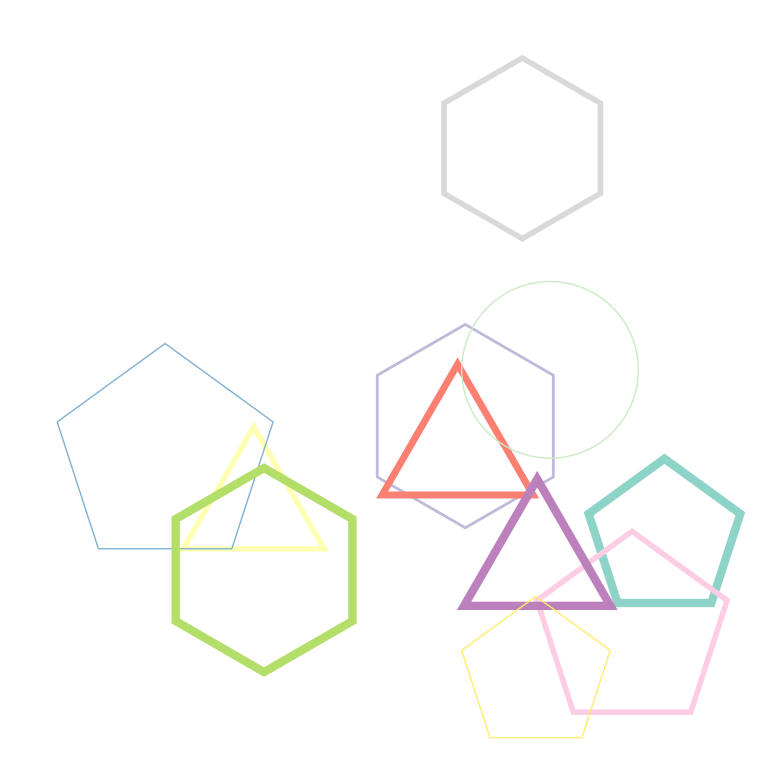[{"shape": "pentagon", "thickness": 3, "radius": 0.52, "center": [0.863, 0.301]}, {"shape": "triangle", "thickness": 2, "radius": 0.53, "center": [0.329, 0.34]}, {"shape": "hexagon", "thickness": 1, "radius": 0.66, "center": [0.604, 0.447]}, {"shape": "triangle", "thickness": 2.5, "radius": 0.57, "center": [0.594, 0.414]}, {"shape": "pentagon", "thickness": 0.5, "radius": 0.74, "center": [0.214, 0.407]}, {"shape": "hexagon", "thickness": 3, "radius": 0.66, "center": [0.343, 0.26]}, {"shape": "pentagon", "thickness": 2, "radius": 0.65, "center": [0.821, 0.18]}, {"shape": "hexagon", "thickness": 2, "radius": 0.59, "center": [0.678, 0.807]}, {"shape": "triangle", "thickness": 3, "radius": 0.55, "center": [0.698, 0.268]}, {"shape": "circle", "thickness": 0.5, "radius": 0.57, "center": [0.714, 0.52]}, {"shape": "pentagon", "thickness": 0.5, "radius": 0.51, "center": [0.696, 0.124]}]